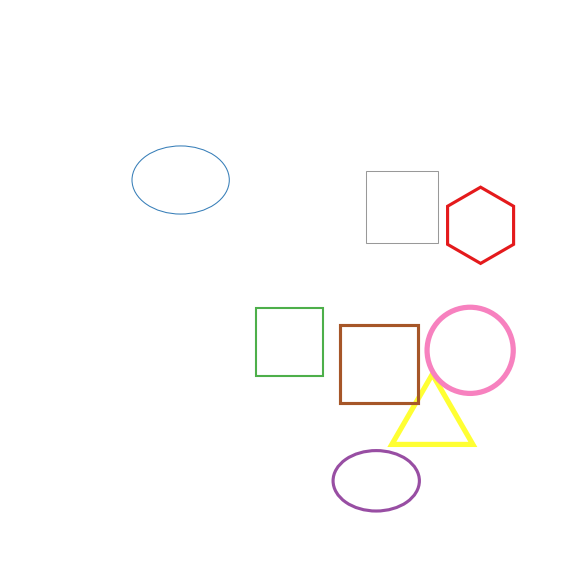[{"shape": "hexagon", "thickness": 1.5, "radius": 0.33, "center": [0.832, 0.609]}, {"shape": "oval", "thickness": 0.5, "radius": 0.42, "center": [0.313, 0.687]}, {"shape": "square", "thickness": 1, "radius": 0.29, "center": [0.501, 0.407]}, {"shape": "oval", "thickness": 1.5, "radius": 0.37, "center": [0.651, 0.167]}, {"shape": "triangle", "thickness": 2.5, "radius": 0.4, "center": [0.749, 0.27]}, {"shape": "square", "thickness": 1.5, "radius": 0.34, "center": [0.656, 0.369]}, {"shape": "circle", "thickness": 2.5, "radius": 0.37, "center": [0.814, 0.393]}, {"shape": "square", "thickness": 0.5, "radius": 0.31, "center": [0.696, 0.64]}]